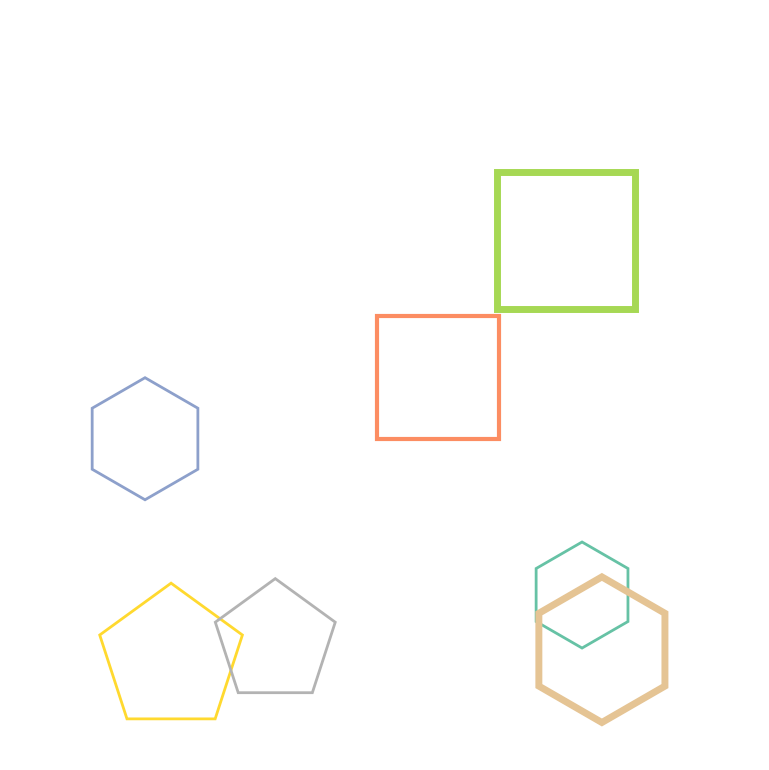[{"shape": "hexagon", "thickness": 1, "radius": 0.34, "center": [0.756, 0.227]}, {"shape": "square", "thickness": 1.5, "radius": 0.4, "center": [0.569, 0.51]}, {"shape": "hexagon", "thickness": 1, "radius": 0.4, "center": [0.188, 0.43]}, {"shape": "square", "thickness": 2.5, "radius": 0.45, "center": [0.735, 0.688]}, {"shape": "pentagon", "thickness": 1, "radius": 0.49, "center": [0.222, 0.145]}, {"shape": "hexagon", "thickness": 2.5, "radius": 0.47, "center": [0.782, 0.156]}, {"shape": "pentagon", "thickness": 1, "radius": 0.41, "center": [0.358, 0.167]}]